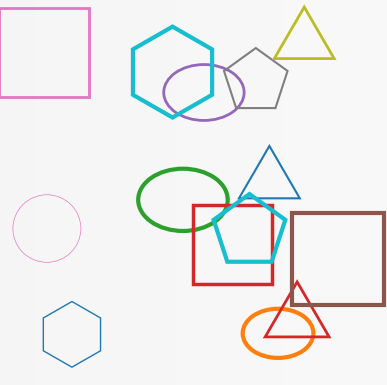[{"shape": "triangle", "thickness": 1.5, "radius": 0.45, "center": [0.695, 0.53]}, {"shape": "hexagon", "thickness": 1, "radius": 0.43, "center": [0.186, 0.132]}, {"shape": "oval", "thickness": 3, "radius": 0.46, "center": [0.718, 0.134]}, {"shape": "oval", "thickness": 3, "radius": 0.58, "center": [0.472, 0.481]}, {"shape": "triangle", "thickness": 2, "radius": 0.48, "center": [0.767, 0.173]}, {"shape": "square", "thickness": 2.5, "radius": 0.51, "center": [0.599, 0.365]}, {"shape": "oval", "thickness": 2, "radius": 0.52, "center": [0.526, 0.76]}, {"shape": "square", "thickness": 3, "radius": 0.6, "center": [0.871, 0.328]}, {"shape": "square", "thickness": 2, "radius": 0.58, "center": [0.114, 0.864]}, {"shape": "circle", "thickness": 0.5, "radius": 0.44, "center": [0.121, 0.406]}, {"shape": "pentagon", "thickness": 1.5, "radius": 0.43, "center": [0.66, 0.789]}, {"shape": "triangle", "thickness": 2, "radius": 0.45, "center": [0.785, 0.892]}, {"shape": "hexagon", "thickness": 3, "radius": 0.59, "center": [0.445, 0.813]}, {"shape": "pentagon", "thickness": 3, "radius": 0.49, "center": [0.644, 0.399]}]